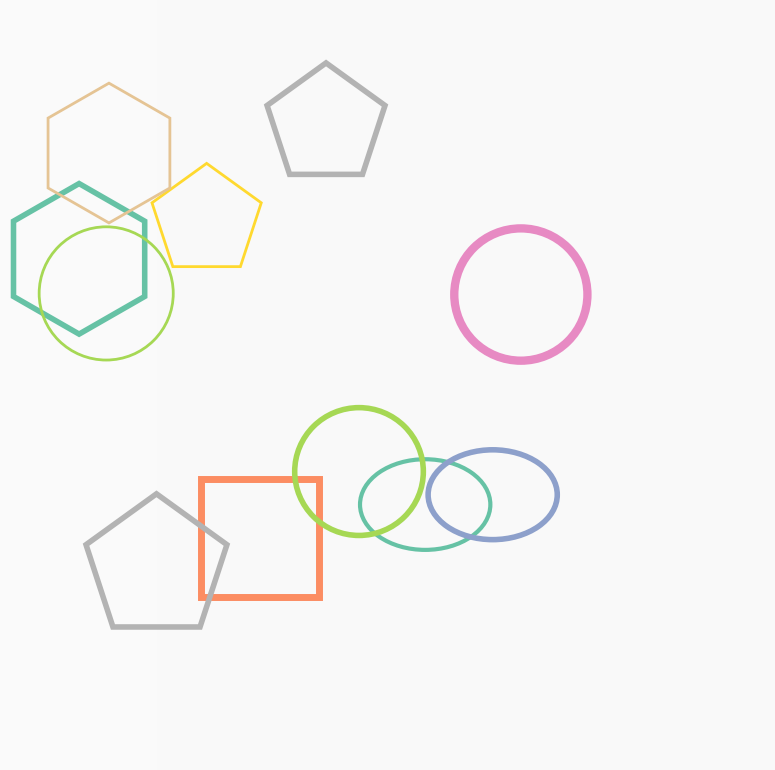[{"shape": "oval", "thickness": 1.5, "radius": 0.42, "center": [0.549, 0.345]}, {"shape": "hexagon", "thickness": 2, "radius": 0.49, "center": [0.102, 0.664]}, {"shape": "square", "thickness": 2.5, "radius": 0.38, "center": [0.335, 0.301]}, {"shape": "oval", "thickness": 2, "radius": 0.42, "center": [0.636, 0.358]}, {"shape": "circle", "thickness": 3, "radius": 0.43, "center": [0.672, 0.617]}, {"shape": "circle", "thickness": 1, "radius": 0.43, "center": [0.137, 0.619]}, {"shape": "circle", "thickness": 2, "radius": 0.41, "center": [0.463, 0.388]}, {"shape": "pentagon", "thickness": 1, "radius": 0.37, "center": [0.267, 0.714]}, {"shape": "hexagon", "thickness": 1, "radius": 0.45, "center": [0.141, 0.801]}, {"shape": "pentagon", "thickness": 2, "radius": 0.48, "center": [0.202, 0.263]}, {"shape": "pentagon", "thickness": 2, "radius": 0.4, "center": [0.421, 0.838]}]